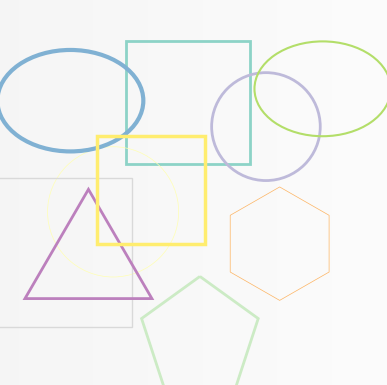[{"shape": "square", "thickness": 2, "radius": 0.8, "center": [0.486, 0.733]}, {"shape": "circle", "thickness": 0.5, "radius": 0.85, "center": [0.292, 0.45]}, {"shape": "circle", "thickness": 2, "radius": 0.7, "center": [0.686, 0.671]}, {"shape": "oval", "thickness": 3, "radius": 0.94, "center": [0.182, 0.738]}, {"shape": "hexagon", "thickness": 0.5, "radius": 0.74, "center": [0.722, 0.367]}, {"shape": "oval", "thickness": 1.5, "radius": 0.88, "center": [0.833, 0.769]}, {"shape": "square", "thickness": 1, "radius": 0.97, "center": [0.148, 0.344]}, {"shape": "triangle", "thickness": 2, "radius": 0.95, "center": [0.228, 0.319]}, {"shape": "pentagon", "thickness": 2, "radius": 0.79, "center": [0.516, 0.124]}, {"shape": "square", "thickness": 2.5, "radius": 0.7, "center": [0.389, 0.506]}]